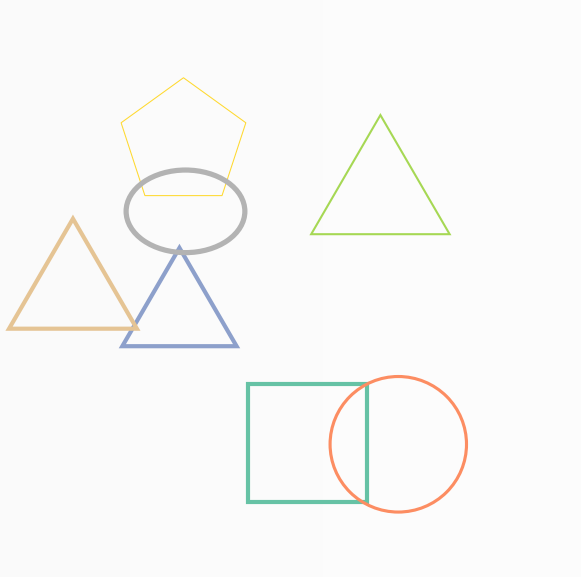[{"shape": "square", "thickness": 2, "radius": 0.51, "center": [0.529, 0.232]}, {"shape": "circle", "thickness": 1.5, "radius": 0.59, "center": [0.685, 0.23]}, {"shape": "triangle", "thickness": 2, "radius": 0.57, "center": [0.309, 0.456]}, {"shape": "triangle", "thickness": 1, "radius": 0.69, "center": [0.654, 0.662]}, {"shape": "pentagon", "thickness": 0.5, "radius": 0.56, "center": [0.316, 0.752]}, {"shape": "triangle", "thickness": 2, "radius": 0.63, "center": [0.126, 0.493]}, {"shape": "oval", "thickness": 2.5, "radius": 0.51, "center": [0.319, 0.633]}]